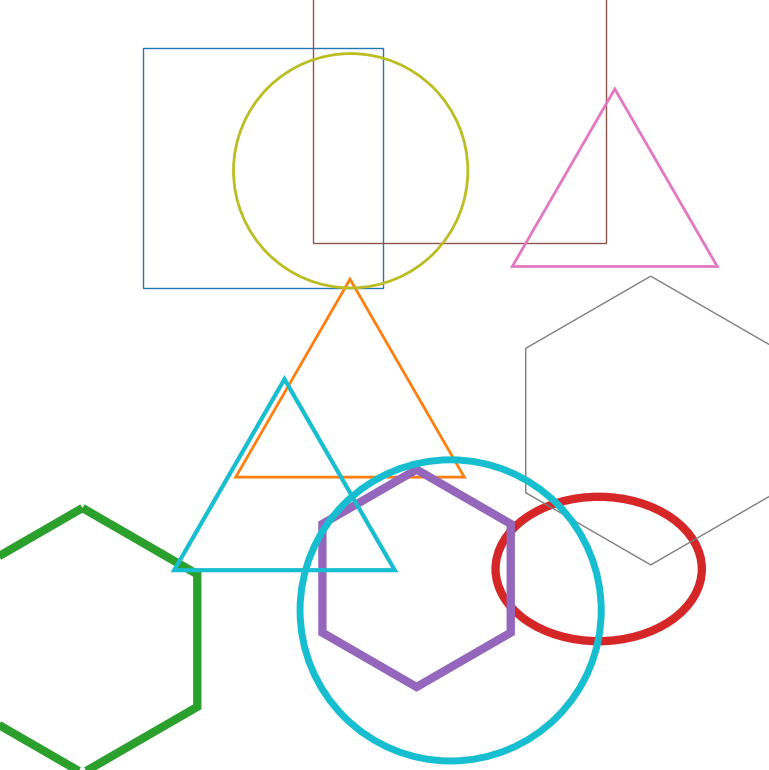[{"shape": "square", "thickness": 0.5, "radius": 0.78, "center": [0.341, 0.782]}, {"shape": "triangle", "thickness": 1, "radius": 0.86, "center": [0.455, 0.466]}, {"shape": "hexagon", "thickness": 3, "radius": 0.86, "center": [0.107, 0.168]}, {"shape": "oval", "thickness": 3, "radius": 0.67, "center": [0.778, 0.261]}, {"shape": "hexagon", "thickness": 3, "radius": 0.71, "center": [0.541, 0.249]}, {"shape": "square", "thickness": 0.5, "radius": 0.95, "center": [0.597, 0.875]}, {"shape": "triangle", "thickness": 1, "radius": 0.77, "center": [0.798, 0.731]}, {"shape": "hexagon", "thickness": 0.5, "radius": 0.94, "center": [0.845, 0.454]}, {"shape": "circle", "thickness": 1, "radius": 0.76, "center": [0.455, 0.778]}, {"shape": "triangle", "thickness": 1.5, "radius": 0.83, "center": [0.369, 0.342]}, {"shape": "circle", "thickness": 2.5, "radius": 0.98, "center": [0.585, 0.207]}]